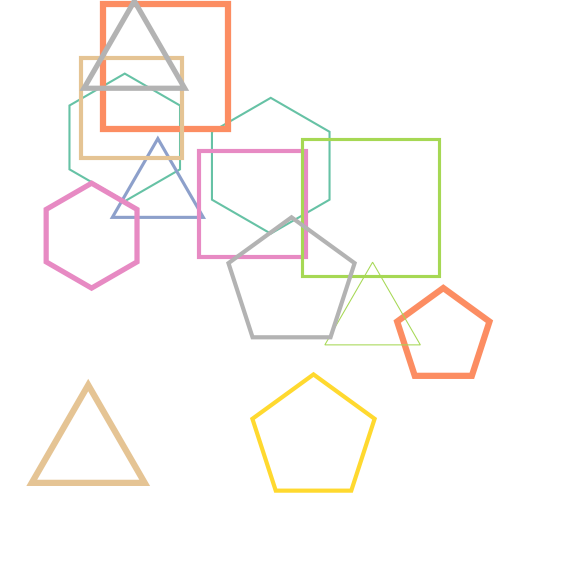[{"shape": "hexagon", "thickness": 1, "radius": 0.55, "center": [0.216, 0.761]}, {"shape": "hexagon", "thickness": 1, "radius": 0.59, "center": [0.469, 0.712]}, {"shape": "square", "thickness": 3, "radius": 0.54, "center": [0.287, 0.883]}, {"shape": "pentagon", "thickness": 3, "radius": 0.42, "center": [0.768, 0.416]}, {"shape": "triangle", "thickness": 1.5, "radius": 0.45, "center": [0.273, 0.668]}, {"shape": "hexagon", "thickness": 2.5, "radius": 0.45, "center": [0.159, 0.591]}, {"shape": "square", "thickness": 2, "radius": 0.46, "center": [0.437, 0.646]}, {"shape": "triangle", "thickness": 0.5, "radius": 0.48, "center": [0.645, 0.45]}, {"shape": "square", "thickness": 1.5, "radius": 0.6, "center": [0.642, 0.64]}, {"shape": "pentagon", "thickness": 2, "radius": 0.56, "center": [0.543, 0.24]}, {"shape": "square", "thickness": 2, "radius": 0.43, "center": [0.228, 0.812]}, {"shape": "triangle", "thickness": 3, "radius": 0.56, "center": [0.153, 0.219]}, {"shape": "triangle", "thickness": 2.5, "radius": 0.5, "center": [0.233, 0.897]}, {"shape": "pentagon", "thickness": 2, "radius": 0.57, "center": [0.505, 0.508]}]